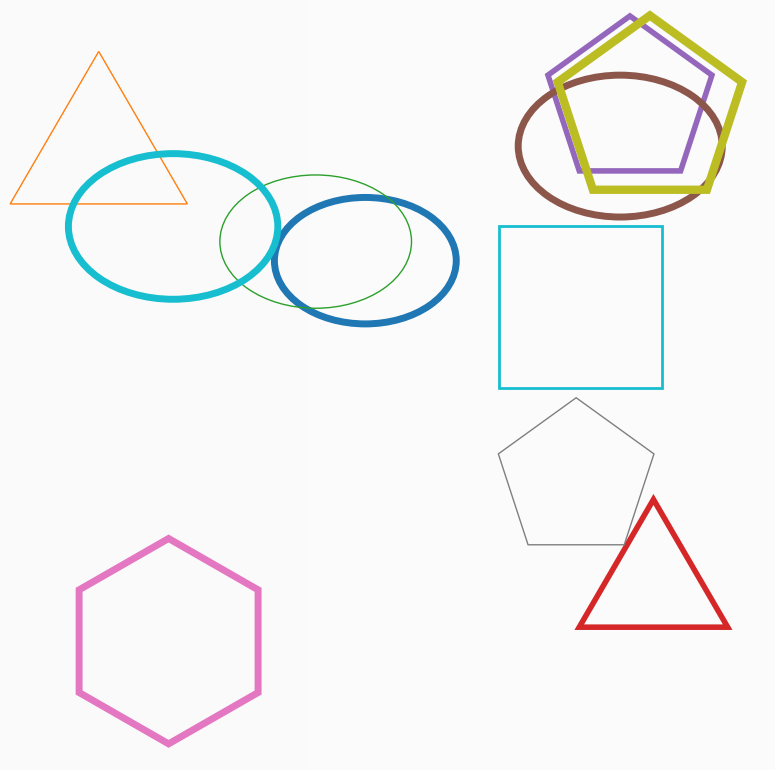[{"shape": "oval", "thickness": 2.5, "radius": 0.59, "center": [0.471, 0.661]}, {"shape": "triangle", "thickness": 0.5, "radius": 0.66, "center": [0.127, 0.801]}, {"shape": "oval", "thickness": 0.5, "radius": 0.62, "center": [0.407, 0.686]}, {"shape": "triangle", "thickness": 2, "radius": 0.55, "center": [0.843, 0.241]}, {"shape": "pentagon", "thickness": 2, "radius": 0.56, "center": [0.813, 0.868]}, {"shape": "oval", "thickness": 2.5, "radius": 0.66, "center": [0.8, 0.81]}, {"shape": "hexagon", "thickness": 2.5, "radius": 0.67, "center": [0.218, 0.167]}, {"shape": "pentagon", "thickness": 0.5, "radius": 0.53, "center": [0.743, 0.378]}, {"shape": "pentagon", "thickness": 3, "radius": 0.63, "center": [0.839, 0.855]}, {"shape": "square", "thickness": 1, "radius": 0.53, "center": [0.749, 0.601]}, {"shape": "oval", "thickness": 2.5, "radius": 0.68, "center": [0.223, 0.706]}]